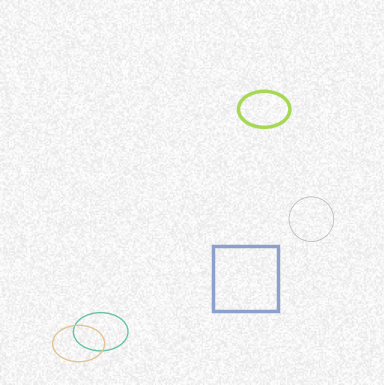[{"shape": "oval", "thickness": 1, "radius": 0.35, "center": [0.262, 0.138]}, {"shape": "square", "thickness": 2.5, "radius": 0.42, "center": [0.639, 0.277]}, {"shape": "oval", "thickness": 2.5, "radius": 0.33, "center": [0.686, 0.716]}, {"shape": "oval", "thickness": 1, "radius": 0.34, "center": [0.204, 0.108]}, {"shape": "circle", "thickness": 0.5, "radius": 0.29, "center": [0.809, 0.431]}]